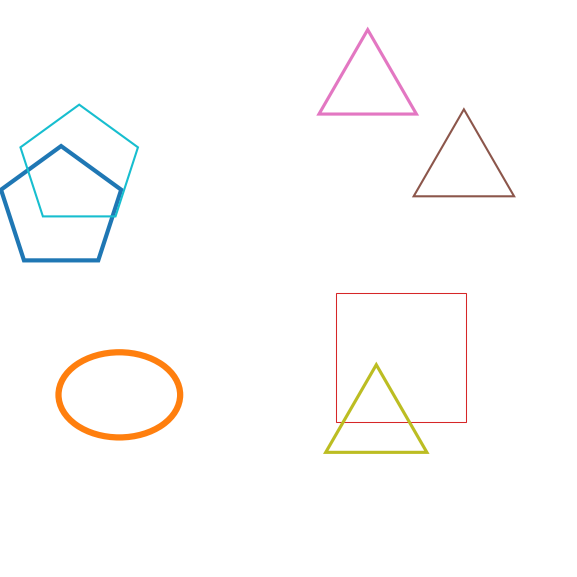[{"shape": "pentagon", "thickness": 2, "radius": 0.55, "center": [0.106, 0.637]}, {"shape": "oval", "thickness": 3, "radius": 0.53, "center": [0.207, 0.315]}, {"shape": "square", "thickness": 0.5, "radius": 0.56, "center": [0.694, 0.38]}, {"shape": "triangle", "thickness": 1, "radius": 0.5, "center": [0.803, 0.709]}, {"shape": "triangle", "thickness": 1.5, "radius": 0.49, "center": [0.637, 0.85]}, {"shape": "triangle", "thickness": 1.5, "radius": 0.51, "center": [0.652, 0.266]}, {"shape": "pentagon", "thickness": 1, "radius": 0.53, "center": [0.137, 0.711]}]